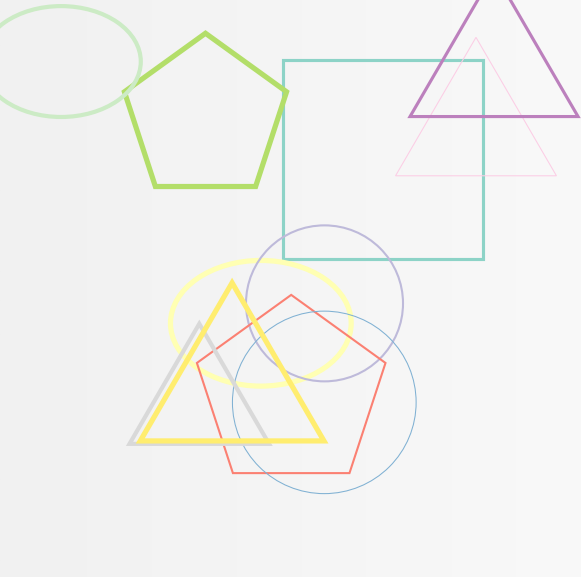[{"shape": "square", "thickness": 1.5, "radius": 0.86, "center": [0.659, 0.724]}, {"shape": "oval", "thickness": 2.5, "radius": 0.78, "center": [0.449, 0.439]}, {"shape": "circle", "thickness": 1, "radius": 0.68, "center": [0.558, 0.474]}, {"shape": "pentagon", "thickness": 1, "radius": 0.85, "center": [0.501, 0.318]}, {"shape": "circle", "thickness": 0.5, "radius": 0.79, "center": [0.558, 0.302]}, {"shape": "pentagon", "thickness": 2.5, "radius": 0.73, "center": [0.354, 0.795]}, {"shape": "triangle", "thickness": 0.5, "radius": 0.8, "center": [0.819, 0.775]}, {"shape": "triangle", "thickness": 2, "radius": 0.69, "center": [0.343, 0.3]}, {"shape": "triangle", "thickness": 1.5, "radius": 0.83, "center": [0.85, 0.881]}, {"shape": "oval", "thickness": 2, "radius": 0.69, "center": [0.105, 0.893]}, {"shape": "triangle", "thickness": 2.5, "radius": 0.91, "center": [0.399, 0.327]}]